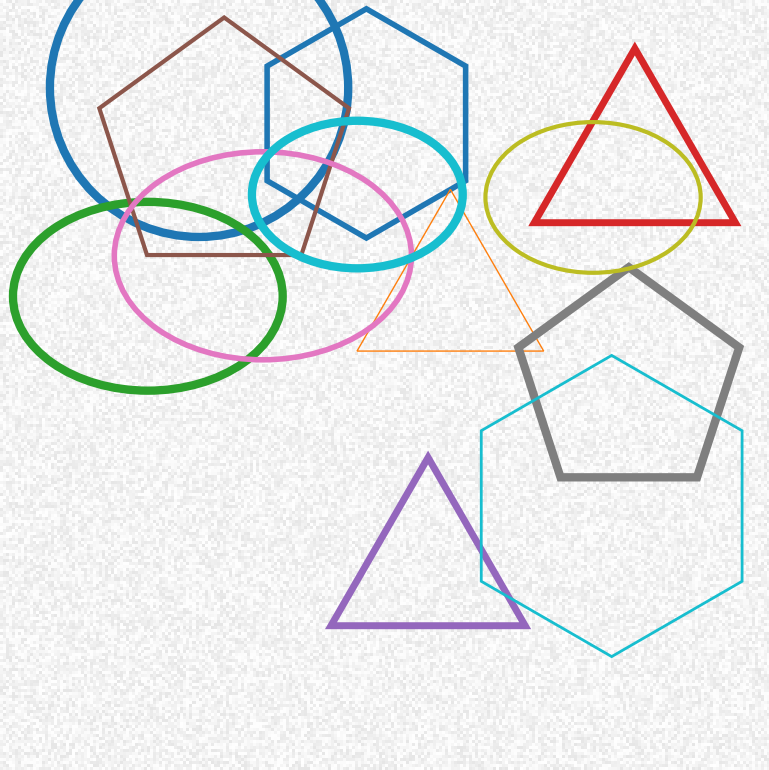[{"shape": "hexagon", "thickness": 2, "radius": 0.74, "center": [0.476, 0.84]}, {"shape": "circle", "thickness": 3, "radius": 0.97, "center": [0.259, 0.886]}, {"shape": "triangle", "thickness": 0.5, "radius": 0.7, "center": [0.585, 0.614]}, {"shape": "oval", "thickness": 3, "radius": 0.88, "center": [0.192, 0.615]}, {"shape": "triangle", "thickness": 2.5, "radius": 0.75, "center": [0.824, 0.786]}, {"shape": "triangle", "thickness": 2.5, "radius": 0.73, "center": [0.556, 0.26]}, {"shape": "pentagon", "thickness": 1.5, "radius": 0.85, "center": [0.291, 0.807]}, {"shape": "oval", "thickness": 2, "radius": 0.96, "center": [0.341, 0.668]}, {"shape": "pentagon", "thickness": 3, "radius": 0.75, "center": [0.817, 0.502]}, {"shape": "oval", "thickness": 1.5, "radius": 0.7, "center": [0.77, 0.744]}, {"shape": "oval", "thickness": 3, "radius": 0.68, "center": [0.464, 0.747]}, {"shape": "hexagon", "thickness": 1, "radius": 0.98, "center": [0.794, 0.343]}]